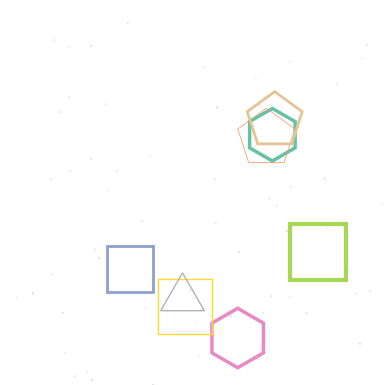[{"shape": "hexagon", "thickness": 2.5, "radius": 0.34, "center": [0.707, 0.65]}, {"shape": "pentagon", "thickness": 0.5, "radius": 0.39, "center": [0.692, 0.641]}, {"shape": "square", "thickness": 2, "radius": 0.3, "center": [0.338, 0.301]}, {"shape": "hexagon", "thickness": 2.5, "radius": 0.39, "center": [0.617, 0.122]}, {"shape": "square", "thickness": 3, "radius": 0.36, "center": [0.826, 0.346]}, {"shape": "square", "thickness": 1, "radius": 0.35, "center": [0.481, 0.203]}, {"shape": "pentagon", "thickness": 2, "radius": 0.38, "center": [0.714, 0.687]}, {"shape": "triangle", "thickness": 1, "radius": 0.33, "center": [0.474, 0.226]}]